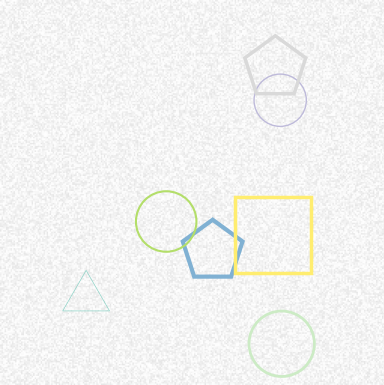[{"shape": "triangle", "thickness": 0.5, "radius": 0.35, "center": [0.224, 0.228]}, {"shape": "circle", "thickness": 1, "radius": 0.34, "center": [0.728, 0.74]}, {"shape": "pentagon", "thickness": 3, "radius": 0.41, "center": [0.552, 0.348]}, {"shape": "circle", "thickness": 1.5, "radius": 0.39, "center": [0.432, 0.425]}, {"shape": "pentagon", "thickness": 2.5, "radius": 0.42, "center": [0.715, 0.824]}, {"shape": "circle", "thickness": 2, "radius": 0.42, "center": [0.732, 0.107]}, {"shape": "square", "thickness": 2.5, "radius": 0.5, "center": [0.709, 0.389]}]